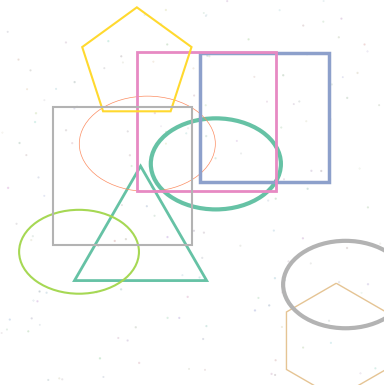[{"shape": "oval", "thickness": 3, "radius": 0.84, "center": [0.561, 0.574]}, {"shape": "triangle", "thickness": 2, "radius": 0.99, "center": [0.365, 0.37]}, {"shape": "oval", "thickness": 0.5, "radius": 0.88, "center": [0.383, 0.627]}, {"shape": "square", "thickness": 2.5, "radius": 0.84, "center": [0.687, 0.694]}, {"shape": "square", "thickness": 2, "radius": 0.9, "center": [0.536, 0.684]}, {"shape": "oval", "thickness": 1.5, "radius": 0.78, "center": [0.205, 0.346]}, {"shape": "pentagon", "thickness": 1.5, "radius": 0.75, "center": [0.355, 0.832]}, {"shape": "hexagon", "thickness": 1, "radius": 0.75, "center": [0.873, 0.115]}, {"shape": "oval", "thickness": 3, "radius": 0.81, "center": [0.898, 0.261]}, {"shape": "square", "thickness": 1.5, "radius": 0.9, "center": [0.319, 0.543]}]